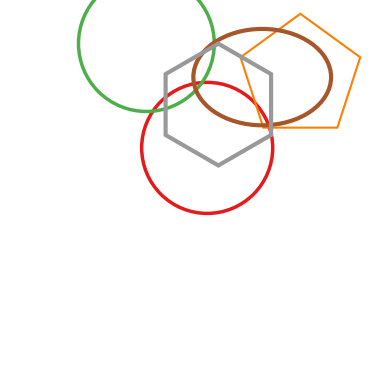[{"shape": "circle", "thickness": 2.5, "radius": 0.85, "center": [0.538, 0.616]}, {"shape": "circle", "thickness": 2.5, "radius": 0.88, "center": [0.38, 0.887]}, {"shape": "pentagon", "thickness": 1.5, "radius": 0.82, "center": [0.78, 0.801]}, {"shape": "oval", "thickness": 3, "radius": 0.89, "center": [0.681, 0.8]}, {"shape": "hexagon", "thickness": 3, "radius": 0.79, "center": [0.567, 0.728]}]